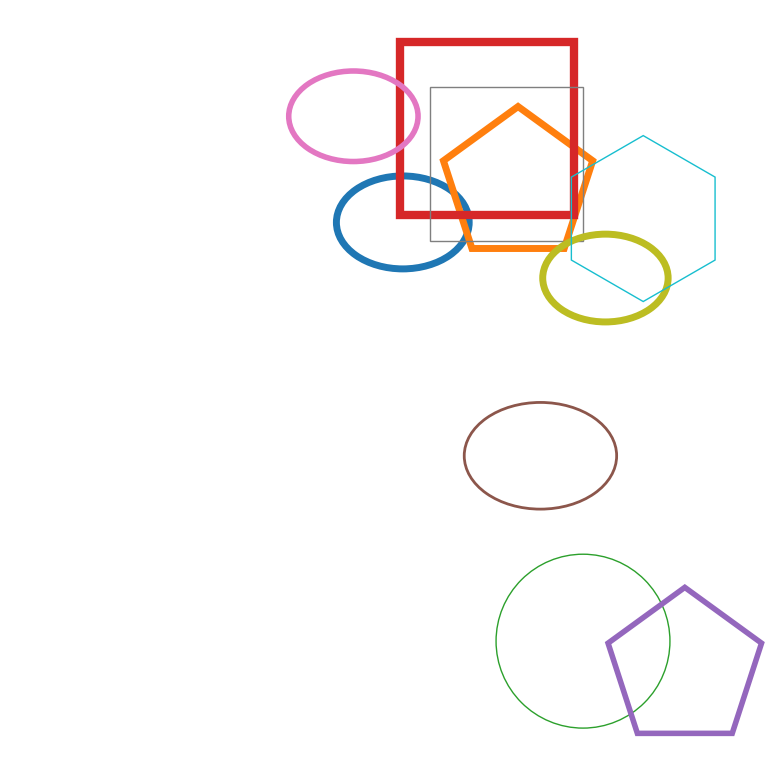[{"shape": "oval", "thickness": 2.5, "radius": 0.43, "center": [0.523, 0.711]}, {"shape": "pentagon", "thickness": 2.5, "radius": 0.51, "center": [0.673, 0.76]}, {"shape": "circle", "thickness": 0.5, "radius": 0.56, "center": [0.757, 0.167]}, {"shape": "square", "thickness": 3, "radius": 0.56, "center": [0.632, 0.833]}, {"shape": "pentagon", "thickness": 2, "radius": 0.52, "center": [0.889, 0.132]}, {"shape": "oval", "thickness": 1, "radius": 0.49, "center": [0.702, 0.408]}, {"shape": "oval", "thickness": 2, "radius": 0.42, "center": [0.459, 0.849]}, {"shape": "square", "thickness": 0.5, "radius": 0.5, "center": [0.658, 0.787]}, {"shape": "oval", "thickness": 2.5, "radius": 0.41, "center": [0.786, 0.639]}, {"shape": "hexagon", "thickness": 0.5, "radius": 0.54, "center": [0.835, 0.716]}]